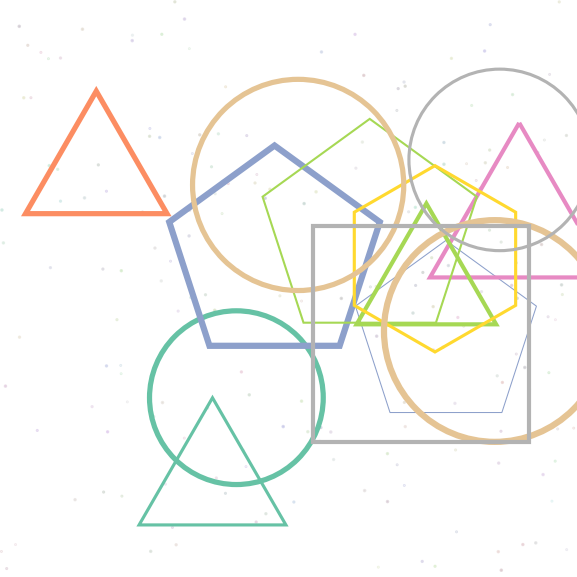[{"shape": "triangle", "thickness": 1.5, "radius": 0.73, "center": [0.368, 0.164]}, {"shape": "circle", "thickness": 2.5, "radius": 0.75, "center": [0.409, 0.311]}, {"shape": "triangle", "thickness": 2.5, "radius": 0.71, "center": [0.167, 0.7]}, {"shape": "pentagon", "thickness": 3, "radius": 0.96, "center": [0.475, 0.555]}, {"shape": "pentagon", "thickness": 0.5, "radius": 0.82, "center": [0.772, 0.418]}, {"shape": "triangle", "thickness": 2, "radius": 0.89, "center": [0.899, 0.608]}, {"shape": "pentagon", "thickness": 1, "radius": 0.98, "center": [0.64, 0.598]}, {"shape": "triangle", "thickness": 2, "radius": 0.7, "center": [0.738, 0.507]}, {"shape": "hexagon", "thickness": 1.5, "radius": 0.81, "center": [0.753, 0.551]}, {"shape": "circle", "thickness": 3, "radius": 0.96, "center": [0.857, 0.426]}, {"shape": "circle", "thickness": 2.5, "radius": 0.91, "center": [0.516, 0.679]}, {"shape": "square", "thickness": 2, "radius": 0.94, "center": [0.729, 0.421]}, {"shape": "circle", "thickness": 1.5, "radius": 0.79, "center": [0.865, 0.722]}]